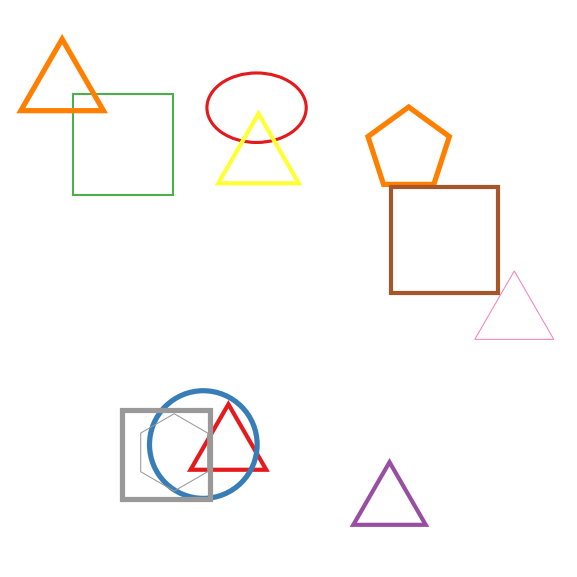[{"shape": "oval", "thickness": 1.5, "radius": 0.43, "center": [0.444, 0.813]}, {"shape": "triangle", "thickness": 2, "radius": 0.38, "center": [0.396, 0.224]}, {"shape": "circle", "thickness": 2.5, "radius": 0.47, "center": [0.352, 0.229]}, {"shape": "square", "thickness": 1, "radius": 0.44, "center": [0.213, 0.749]}, {"shape": "triangle", "thickness": 2, "radius": 0.36, "center": [0.674, 0.127]}, {"shape": "triangle", "thickness": 2.5, "radius": 0.41, "center": [0.108, 0.849]}, {"shape": "pentagon", "thickness": 2.5, "radius": 0.37, "center": [0.708, 0.74]}, {"shape": "triangle", "thickness": 2, "radius": 0.4, "center": [0.448, 0.722]}, {"shape": "square", "thickness": 2, "radius": 0.46, "center": [0.77, 0.583]}, {"shape": "triangle", "thickness": 0.5, "radius": 0.39, "center": [0.891, 0.451]}, {"shape": "hexagon", "thickness": 0.5, "radius": 0.33, "center": [0.302, 0.216]}, {"shape": "square", "thickness": 2.5, "radius": 0.38, "center": [0.287, 0.213]}]